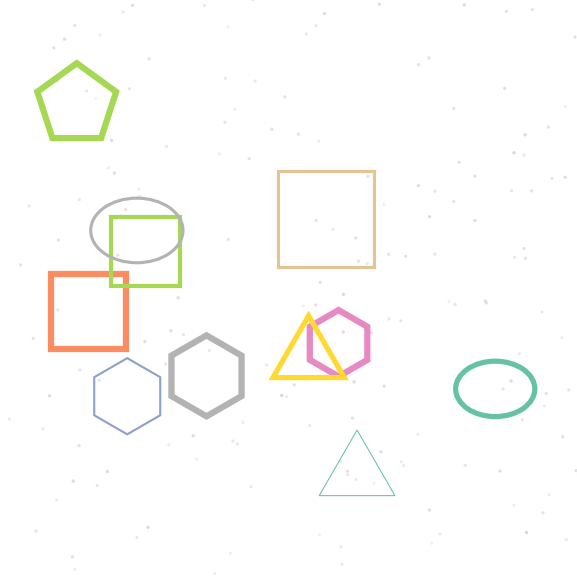[{"shape": "triangle", "thickness": 0.5, "radius": 0.38, "center": [0.618, 0.179]}, {"shape": "oval", "thickness": 2.5, "radius": 0.34, "center": [0.858, 0.326]}, {"shape": "square", "thickness": 3, "radius": 0.32, "center": [0.153, 0.46]}, {"shape": "hexagon", "thickness": 1, "radius": 0.33, "center": [0.22, 0.313]}, {"shape": "hexagon", "thickness": 3, "radius": 0.29, "center": [0.586, 0.405]}, {"shape": "pentagon", "thickness": 3, "radius": 0.36, "center": [0.133, 0.818]}, {"shape": "square", "thickness": 2, "radius": 0.3, "center": [0.252, 0.564]}, {"shape": "triangle", "thickness": 2.5, "radius": 0.36, "center": [0.534, 0.381]}, {"shape": "square", "thickness": 1.5, "radius": 0.42, "center": [0.564, 0.62]}, {"shape": "hexagon", "thickness": 3, "radius": 0.35, "center": [0.358, 0.348]}, {"shape": "oval", "thickness": 1.5, "radius": 0.4, "center": [0.237, 0.6]}]